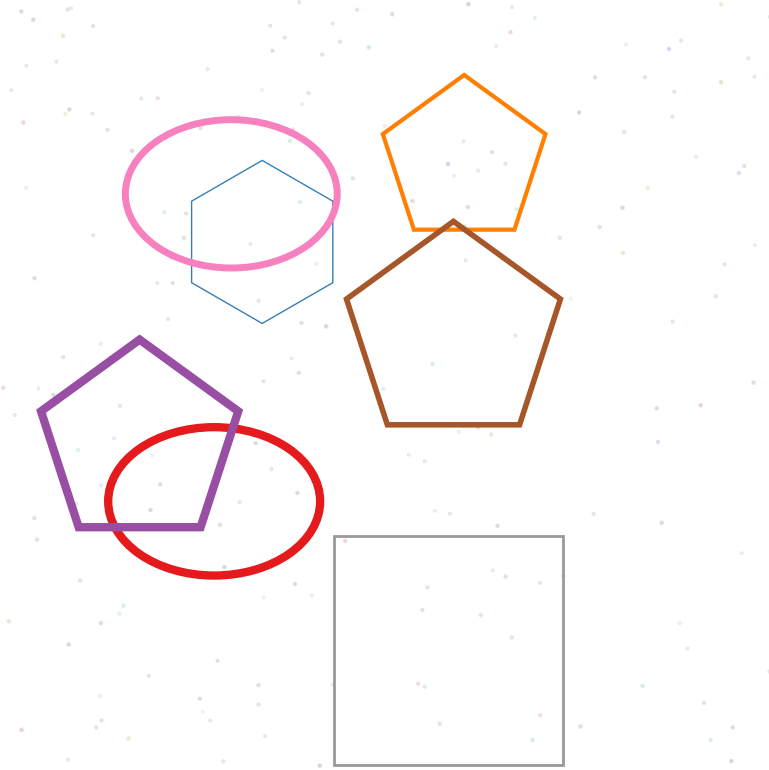[{"shape": "oval", "thickness": 3, "radius": 0.69, "center": [0.278, 0.349]}, {"shape": "hexagon", "thickness": 0.5, "radius": 0.53, "center": [0.341, 0.686]}, {"shape": "pentagon", "thickness": 3, "radius": 0.67, "center": [0.181, 0.424]}, {"shape": "pentagon", "thickness": 1.5, "radius": 0.56, "center": [0.603, 0.792]}, {"shape": "pentagon", "thickness": 2, "radius": 0.73, "center": [0.589, 0.566]}, {"shape": "oval", "thickness": 2.5, "radius": 0.69, "center": [0.3, 0.748]}, {"shape": "square", "thickness": 1, "radius": 0.75, "center": [0.583, 0.155]}]